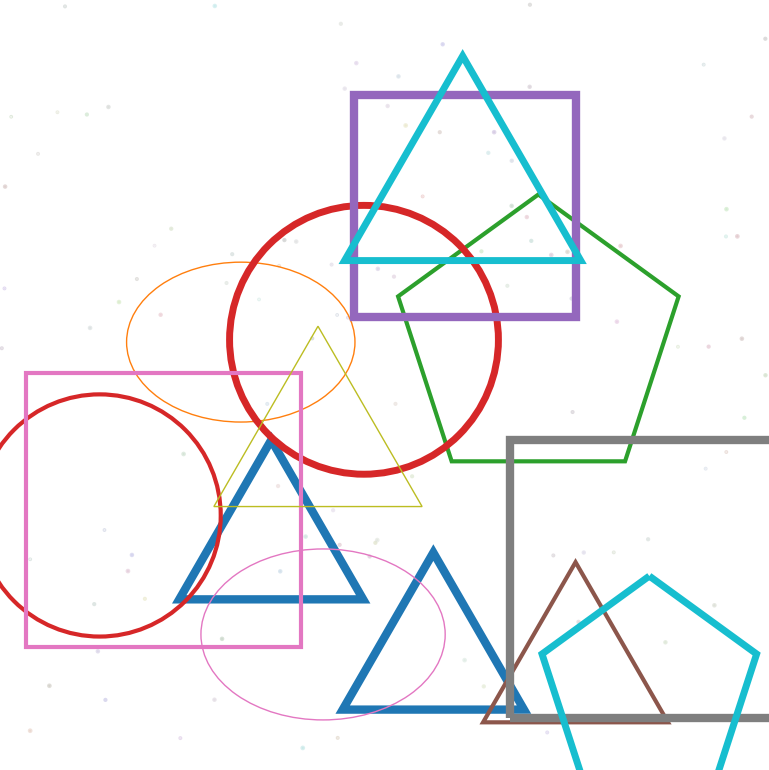[{"shape": "triangle", "thickness": 3, "radius": 0.68, "center": [0.563, 0.146]}, {"shape": "triangle", "thickness": 3, "radius": 0.69, "center": [0.352, 0.291]}, {"shape": "oval", "thickness": 0.5, "radius": 0.74, "center": [0.313, 0.556]}, {"shape": "pentagon", "thickness": 1.5, "radius": 0.96, "center": [0.699, 0.556]}, {"shape": "circle", "thickness": 2.5, "radius": 0.87, "center": [0.473, 0.559]}, {"shape": "circle", "thickness": 1.5, "radius": 0.79, "center": [0.129, 0.331]}, {"shape": "square", "thickness": 3, "radius": 0.72, "center": [0.604, 0.732]}, {"shape": "triangle", "thickness": 1.5, "radius": 0.69, "center": [0.747, 0.131]}, {"shape": "square", "thickness": 1.5, "radius": 0.89, "center": [0.212, 0.338]}, {"shape": "oval", "thickness": 0.5, "radius": 0.79, "center": [0.42, 0.176]}, {"shape": "square", "thickness": 3, "radius": 0.9, "center": [0.843, 0.248]}, {"shape": "triangle", "thickness": 0.5, "radius": 0.78, "center": [0.413, 0.42]}, {"shape": "triangle", "thickness": 2.5, "radius": 0.89, "center": [0.601, 0.75]}, {"shape": "pentagon", "thickness": 2.5, "radius": 0.73, "center": [0.843, 0.105]}]